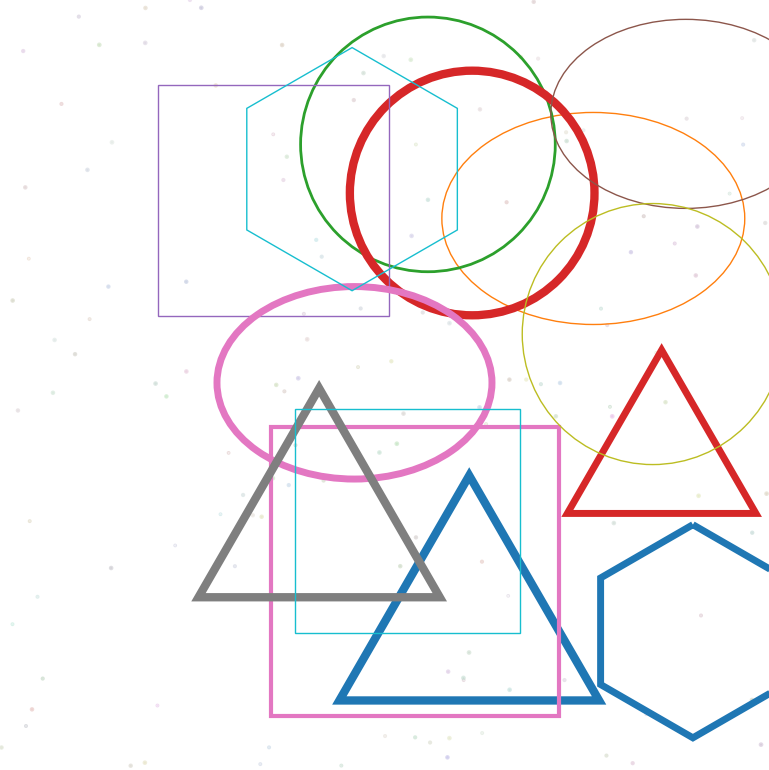[{"shape": "triangle", "thickness": 3, "radius": 0.97, "center": [0.609, 0.188]}, {"shape": "hexagon", "thickness": 2.5, "radius": 0.69, "center": [0.9, 0.18]}, {"shape": "oval", "thickness": 0.5, "radius": 0.98, "center": [0.771, 0.716]}, {"shape": "circle", "thickness": 1, "radius": 0.83, "center": [0.556, 0.812]}, {"shape": "circle", "thickness": 3, "radius": 0.79, "center": [0.613, 0.749]}, {"shape": "triangle", "thickness": 2.5, "radius": 0.71, "center": [0.859, 0.404]}, {"shape": "square", "thickness": 0.5, "radius": 0.75, "center": [0.355, 0.739]}, {"shape": "oval", "thickness": 0.5, "radius": 0.88, "center": [0.891, 0.852]}, {"shape": "square", "thickness": 1.5, "radius": 0.94, "center": [0.538, 0.258]}, {"shape": "oval", "thickness": 2.5, "radius": 0.89, "center": [0.46, 0.503]}, {"shape": "triangle", "thickness": 3, "radius": 0.9, "center": [0.414, 0.315]}, {"shape": "circle", "thickness": 0.5, "radius": 0.85, "center": [0.848, 0.566]}, {"shape": "hexagon", "thickness": 0.5, "radius": 0.79, "center": [0.457, 0.78]}, {"shape": "square", "thickness": 0.5, "radius": 0.73, "center": [0.529, 0.323]}]